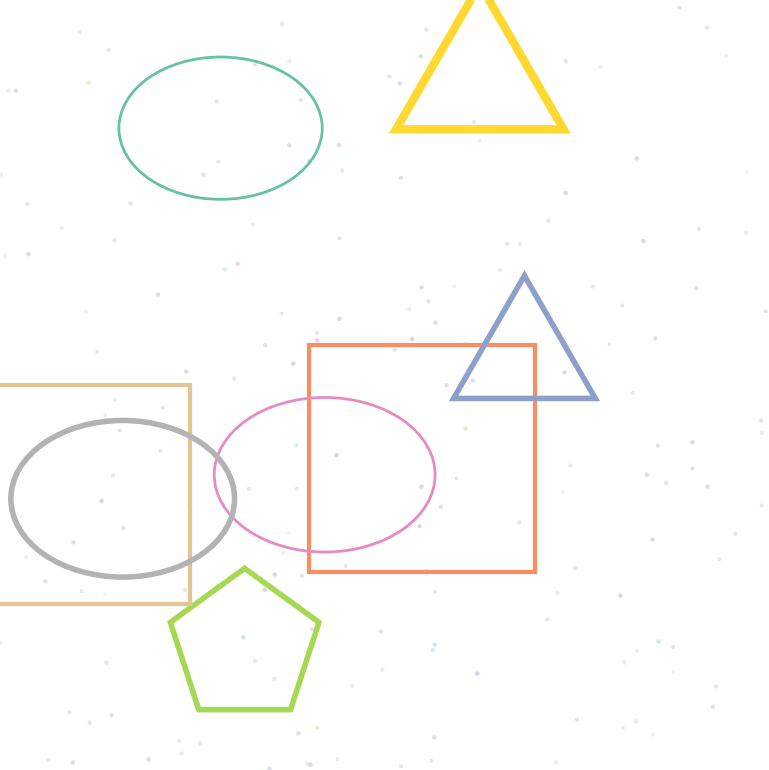[{"shape": "oval", "thickness": 1, "radius": 0.66, "center": [0.286, 0.834]}, {"shape": "square", "thickness": 1.5, "radius": 0.73, "center": [0.548, 0.404]}, {"shape": "triangle", "thickness": 2, "radius": 0.53, "center": [0.681, 0.536]}, {"shape": "oval", "thickness": 1, "radius": 0.72, "center": [0.422, 0.383]}, {"shape": "pentagon", "thickness": 2, "radius": 0.51, "center": [0.318, 0.16]}, {"shape": "triangle", "thickness": 3, "radius": 0.63, "center": [0.623, 0.895]}, {"shape": "square", "thickness": 1.5, "radius": 0.71, "center": [0.105, 0.358]}, {"shape": "oval", "thickness": 2, "radius": 0.73, "center": [0.159, 0.352]}]